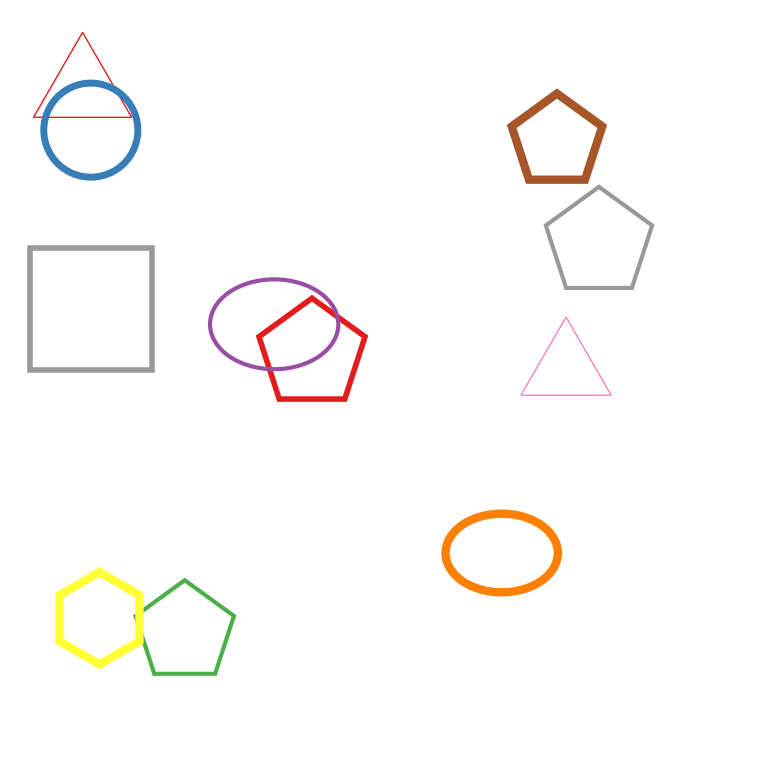[{"shape": "triangle", "thickness": 0.5, "radius": 0.37, "center": [0.107, 0.884]}, {"shape": "pentagon", "thickness": 2, "radius": 0.36, "center": [0.405, 0.54]}, {"shape": "circle", "thickness": 2.5, "radius": 0.31, "center": [0.118, 0.831]}, {"shape": "pentagon", "thickness": 1.5, "radius": 0.34, "center": [0.24, 0.179]}, {"shape": "oval", "thickness": 1.5, "radius": 0.42, "center": [0.356, 0.579]}, {"shape": "oval", "thickness": 3, "radius": 0.36, "center": [0.652, 0.282]}, {"shape": "hexagon", "thickness": 3, "radius": 0.3, "center": [0.129, 0.197]}, {"shape": "pentagon", "thickness": 3, "radius": 0.31, "center": [0.723, 0.817]}, {"shape": "triangle", "thickness": 0.5, "radius": 0.34, "center": [0.735, 0.521]}, {"shape": "square", "thickness": 2, "radius": 0.39, "center": [0.119, 0.599]}, {"shape": "pentagon", "thickness": 1.5, "radius": 0.36, "center": [0.778, 0.685]}]